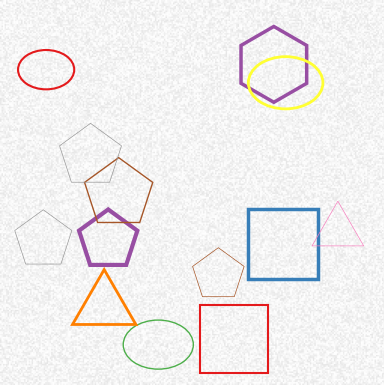[{"shape": "oval", "thickness": 1.5, "radius": 0.36, "center": [0.12, 0.819]}, {"shape": "square", "thickness": 1.5, "radius": 0.44, "center": [0.607, 0.119]}, {"shape": "square", "thickness": 2.5, "radius": 0.45, "center": [0.735, 0.366]}, {"shape": "oval", "thickness": 1, "radius": 0.46, "center": [0.411, 0.105]}, {"shape": "pentagon", "thickness": 3, "radius": 0.4, "center": [0.281, 0.376]}, {"shape": "hexagon", "thickness": 2.5, "radius": 0.49, "center": [0.711, 0.833]}, {"shape": "triangle", "thickness": 2, "radius": 0.47, "center": [0.271, 0.205]}, {"shape": "oval", "thickness": 2, "radius": 0.48, "center": [0.742, 0.785]}, {"shape": "pentagon", "thickness": 1, "radius": 0.47, "center": [0.308, 0.497]}, {"shape": "pentagon", "thickness": 0.5, "radius": 0.35, "center": [0.567, 0.286]}, {"shape": "triangle", "thickness": 0.5, "radius": 0.39, "center": [0.878, 0.4]}, {"shape": "pentagon", "thickness": 0.5, "radius": 0.42, "center": [0.235, 0.595]}, {"shape": "pentagon", "thickness": 0.5, "radius": 0.39, "center": [0.112, 0.377]}]